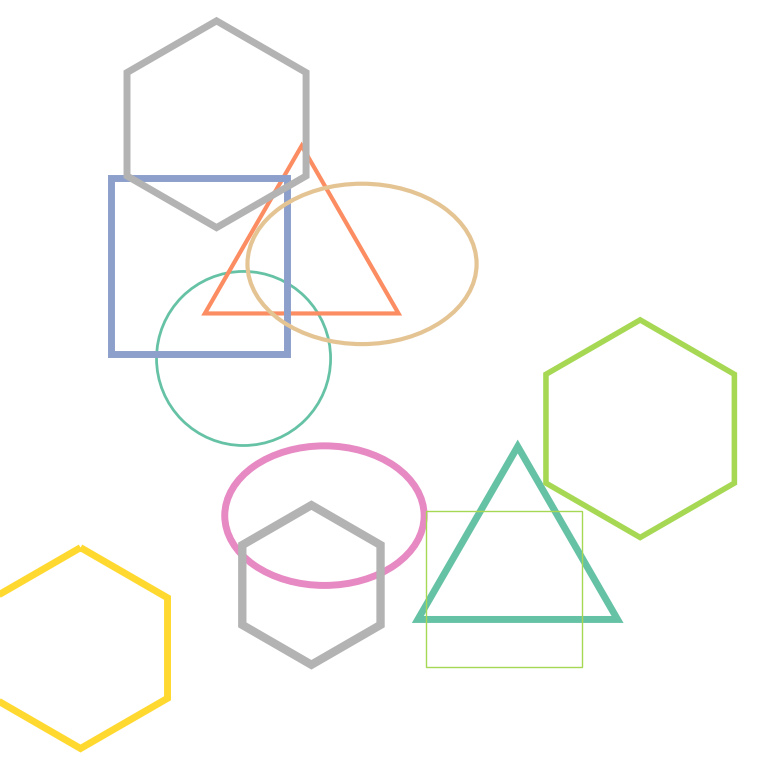[{"shape": "circle", "thickness": 1, "radius": 0.57, "center": [0.316, 0.534]}, {"shape": "triangle", "thickness": 2.5, "radius": 0.75, "center": [0.672, 0.27]}, {"shape": "triangle", "thickness": 1.5, "radius": 0.73, "center": [0.392, 0.666]}, {"shape": "square", "thickness": 2.5, "radius": 0.57, "center": [0.258, 0.655]}, {"shape": "oval", "thickness": 2.5, "radius": 0.65, "center": [0.421, 0.33]}, {"shape": "square", "thickness": 0.5, "radius": 0.5, "center": [0.654, 0.235]}, {"shape": "hexagon", "thickness": 2, "radius": 0.71, "center": [0.831, 0.443]}, {"shape": "hexagon", "thickness": 2.5, "radius": 0.65, "center": [0.105, 0.158]}, {"shape": "oval", "thickness": 1.5, "radius": 0.74, "center": [0.47, 0.657]}, {"shape": "hexagon", "thickness": 3, "radius": 0.52, "center": [0.404, 0.24]}, {"shape": "hexagon", "thickness": 2.5, "radius": 0.67, "center": [0.281, 0.839]}]